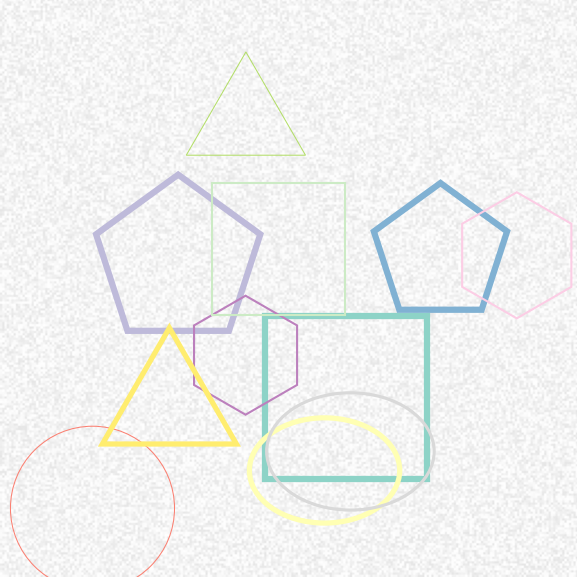[{"shape": "square", "thickness": 3, "radius": 0.7, "center": [0.599, 0.311]}, {"shape": "oval", "thickness": 2.5, "radius": 0.65, "center": [0.562, 0.185]}, {"shape": "pentagon", "thickness": 3, "radius": 0.75, "center": [0.309, 0.547]}, {"shape": "circle", "thickness": 0.5, "radius": 0.71, "center": [0.16, 0.119]}, {"shape": "pentagon", "thickness": 3, "radius": 0.61, "center": [0.763, 0.561]}, {"shape": "triangle", "thickness": 0.5, "radius": 0.6, "center": [0.426, 0.79]}, {"shape": "hexagon", "thickness": 1, "radius": 0.55, "center": [0.895, 0.557]}, {"shape": "oval", "thickness": 1.5, "radius": 0.73, "center": [0.607, 0.217]}, {"shape": "hexagon", "thickness": 1, "radius": 0.52, "center": [0.425, 0.384]}, {"shape": "square", "thickness": 1, "radius": 0.57, "center": [0.482, 0.568]}, {"shape": "triangle", "thickness": 2.5, "radius": 0.67, "center": [0.293, 0.297]}]